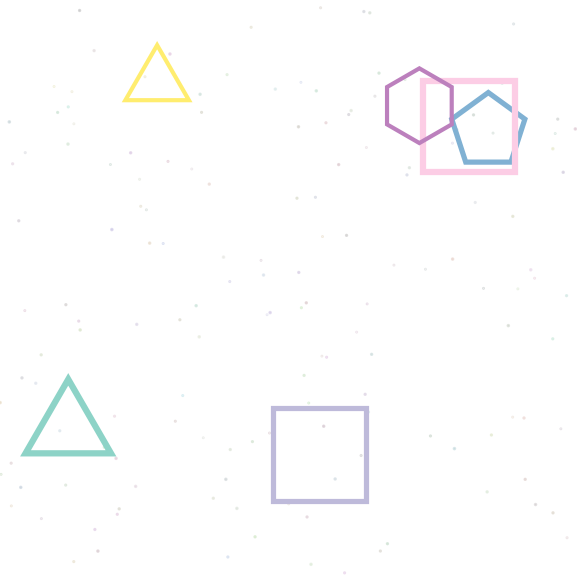[{"shape": "triangle", "thickness": 3, "radius": 0.43, "center": [0.118, 0.257]}, {"shape": "square", "thickness": 2.5, "radius": 0.4, "center": [0.553, 0.212]}, {"shape": "pentagon", "thickness": 2.5, "radius": 0.33, "center": [0.846, 0.772]}, {"shape": "square", "thickness": 3, "radius": 0.4, "center": [0.813, 0.78]}, {"shape": "hexagon", "thickness": 2, "radius": 0.32, "center": [0.726, 0.816]}, {"shape": "triangle", "thickness": 2, "radius": 0.32, "center": [0.272, 0.857]}]